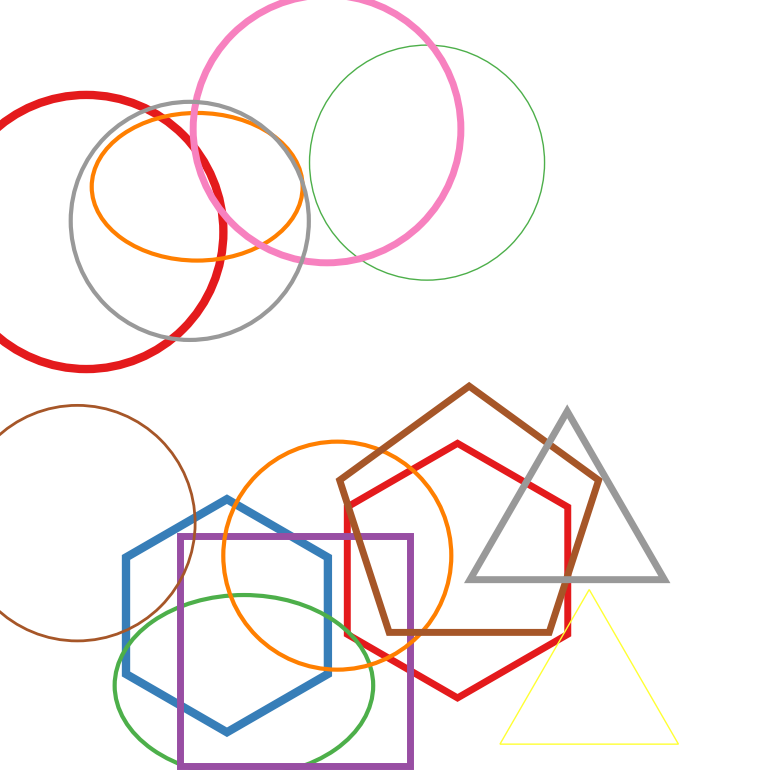[{"shape": "hexagon", "thickness": 2.5, "radius": 0.83, "center": [0.594, 0.259]}, {"shape": "circle", "thickness": 3, "radius": 0.89, "center": [0.112, 0.699]}, {"shape": "hexagon", "thickness": 3, "radius": 0.76, "center": [0.295, 0.2]}, {"shape": "circle", "thickness": 0.5, "radius": 0.76, "center": [0.555, 0.789]}, {"shape": "oval", "thickness": 1.5, "radius": 0.84, "center": [0.317, 0.11]}, {"shape": "square", "thickness": 2.5, "radius": 0.75, "center": [0.383, 0.154]}, {"shape": "circle", "thickness": 1.5, "radius": 0.74, "center": [0.438, 0.278]}, {"shape": "oval", "thickness": 1.5, "radius": 0.68, "center": [0.256, 0.757]}, {"shape": "triangle", "thickness": 0.5, "radius": 0.67, "center": [0.765, 0.1]}, {"shape": "pentagon", "thickness": 2.5, "radius": 0.88, "center": [0.609, 0.322]}, {"shape": "circle", "thickness": 1, "radius": 0.76, "center": [0.1, 0.321]}, {"shape": "circle", "thickness": 2.5, "radius": 0.87, "center": [0.425, 0.833]}, {"shape": "triangle", "thickness": 2.5, "radius": 0.73, "center": [0.737, 0.32]}, {"shape": "circle", "thickness": 1.5, "radius": 0.77, "center": [0.246, 0.713]}]